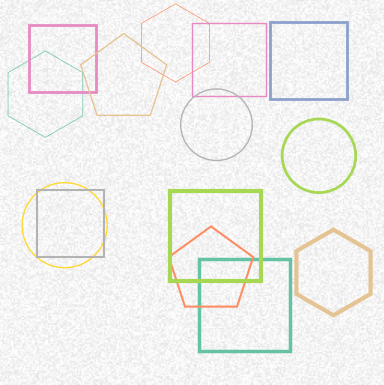[{"shape": "hexagon", "thickness": 0.5, "radius": 0.56, "center": [0.118, 0.755]}, {"shape": "square", "thickness": 2.5, "radius": 0.59, "center": [0.635, 0.208]}, {"shape": "pentagon", "thickness": 1.5, "radius": 0.58, "center": [0.548, 0.297]}, {"shape": "hexagon", "thickness": 0.5, "radius": 0.51, "center": [0.456, 0.889]}, {"shape": "square", "thickness": 2, "radius": 0.5, "center": [0.802, 0.843]}, {"shape": "square", "thickness": 2, "radius": 0.43, "center": [0.163, 0.848]}, {"shape": "square", "thickness": 1, "radius": 0.48, "center": [0.595, 0.845]}, {"shape": "square", "thickness": 3, "radius": 0.59, "center": [0.56, 0.387]}, {"shape": "circle", "thickness": 2, "radius": 0.48, "center": [0.828, 0.595]}, {"shape": "circle", "thickness": 1, "radius": 0.55, "center": [0.168, 0.415]}, {"shape": "pentagon", "thickness": 1, "radius": 0.59, "center": [0.321, 0.795]}, {"shape": "hexagon", "thickness": 3, "radius": 0.56, "center": [0.866, 0.292]}, {"shape": "circle", "thickness": 1, "radius": 0.46, "center": [0.562, 0.676]}, {"shape": "square", "thickness": 1.5, "radius": 0.44, "center": [0.183, 0.419]}]